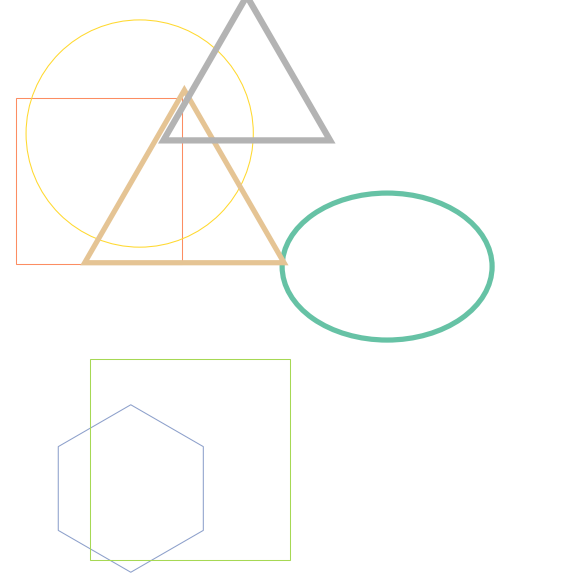[{"shape": "oval", "thickness": 2.5, "radius": 0.91, "center": [0.67, 0.538]}, {"shape": "square", "thickness": 0.5, "radius": 0.72, "center": [0.172, 0.685]}, {"shape": "hexagon", "thickness": 0.5, "radius": 0.73, "center": [0.226, 0.153]}, {"shape": "square", "thickness": 0.5, "radius": 0.87, "center": [0.329, 0.203]}, {"shape": "circle", "thickness": 0.5, "radius": 0.98, "center": [0.242, 0.768]}, {"shape": "triangle", "thickness": 2.5, "radius": 1.0, "center": [0.319, 0.644]}, {"shape": "triangle", "thickness": 3, "radius": 0.83, "center": [0.427, 0.839]}]